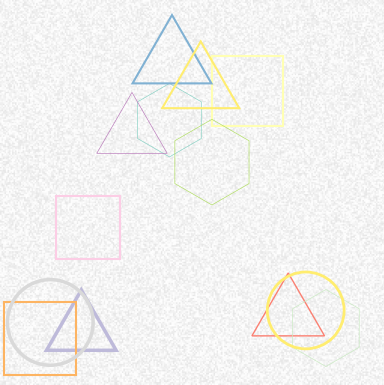[{"shape": "hexagon", "thickness": 0.5, "radius": 0.48, "center": [0.44, 0.688]}, {"shape": "square", "thickness": 1.5, "radius": 0.46, "center": [0.642, 0.763]}, {"shape": "triangle", "thickness": 2.5, "radius": 0.52, "center": [0.211, 0.142]}, {"shape": "triangle", "thickness": 1, "radius": 0.54, "center": [0.749, 0.182]}, {"shape": "triangle", "thickness": 1.5, "radius": 0.59, "center": [0.447, 0.843]}, {"shape": "square", "thickness": 1.5, "radius": 0.47, "center": [0.103, 0.121]}, {"shape": "hexagon", "thickness": 0.5, "radius": 0.56, "center": [0.55, 0.579]}, {"shape": "square", "thickness": 1.5, "radius": 0.41, "center": [0.228, 0.409]}, {"shape": "circle", "thickness": 2.5, "radius": 0.56, "center": [0.131, 0.162]}, {"shape": "triangle", "thickness": 0.5, "radius": 0.53, "center": [0.343, 0.654]}, {"shape": "hexagon", "thickness": 0.5, "radius": 0.5, "center": [0.846, 0.148]}, {"shape": "circle", "thickness": 2, "radius": 0.5, "center": [0.794, 0.194]}, {"shape": "triangle", "thickness": 1.5, "radius": 0.58, "center": [0.521, 0.777]}]